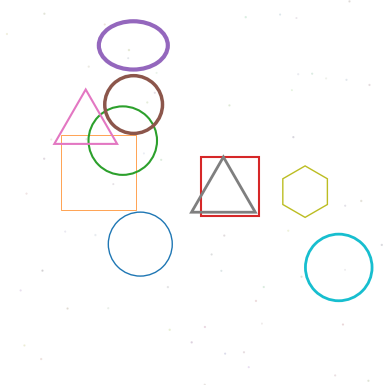[{"shape": "circle", "thickness": 1, "radius": 0.42, "center": [0.364, 0.366]}, {"shape": "square", "thickness": 0.5, "radius": 0.49, "center": [0.256, 0.553]}, {"shape": "circle", "thickness": 1.5, "radius": 0.44, "center": [0.319, 0.635]}, {"shape": "square", "thickness": 1.5, "radius": 0.38, "center": [0.597, 0.516]}, {"shape": "oval", "thickness": 3, "radius": 0.45, "center": [0.346, 0.882]}, {"shape": "circle", "thickness": 2.5, "radius": 0.38, "center": [0.347, 0.728]}, {"shape": "triangle", "thickness": 1.5, "radius": 0.47, "center": [0.223, 0.673]}, {"shape": "triangle", "thickness": 2, "radius": 0.48, "center": [0.58, 0.497]}, {"shape": "hexagon", "thickness": 1, "radius": 0.33, "center": [0.792, 0.502]}, {"shape": "circle", "thickness": 2, "radius": 0.43, "center": [0.88, 0.305]}]